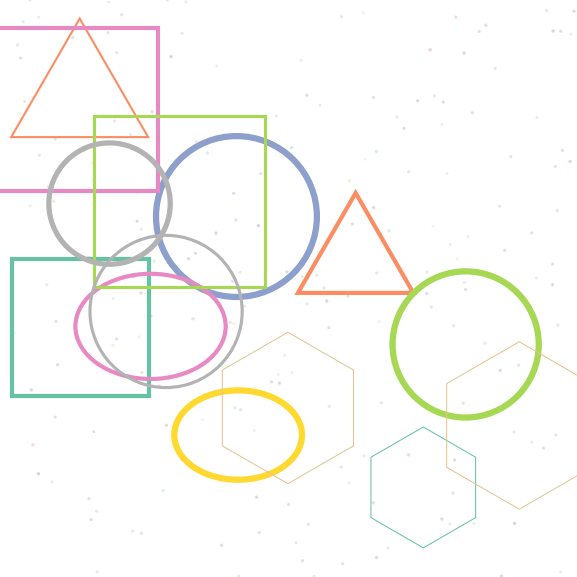[{"shape": "hexagon", "thickness": 0.5, "radius": 0.52, "center": [0.733, 0.155]}, {"shape": "square", "thickness": 2, "radius": 0.6, "center": [0.139, 0.432]}, {"shape": "triangle", "thickness": 1, "radius": 0.68, "center": [0.138, 0.83]}, {"shape": "triangle", "thickness": 2, "radius": 0.58, "center": [0.616, 0.55]}, {"shape": "circle", "thickness": 3, "radius": 0.7, "center": [0.409, 0.624]}, {"shape": "oval", "thickness": 2, "radius": 0.65, "center": [0.261, 0.434]}, {"shape": "square", "thickness": 2, "radius": 0.7, "center": [0.133, 0.809]}, {"shape": "square", "thickness": 1.5, "radius": 0.74, "center": [0.311, 0.65]}, {"shape": "circle", "thickness": 3, "radius": 0.63, "center": [0.806, 0.403]}, {"shape": "oval", "thickness": 3, "radius": 0.55, "center": [0.412, 0.246]}, {"shape": "hexagon", "thickness": 0.5, "radius": 0.66, "center": [0.499, 0.293]}, {"shape": "hexagon", "thickness": 0.5, "radius": 0.72, "center": [0.899, 0.262]}, {"shape": "circle", "thickness": 2.5, "radius": 0.53, "center": [0.19, 0.647]}, {"shape": "circle", "thickness": 1.5, "radius": 0.66, "center": [0.288, 0.46]}]